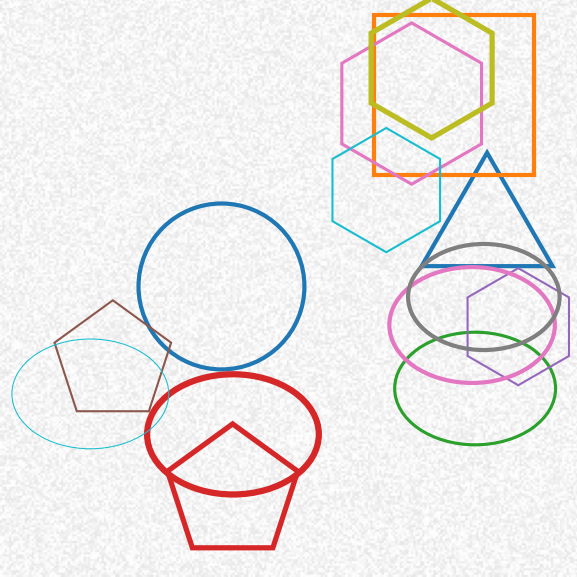[{"shape": "circle", "thickness": 2, "radius": 0.72, "center": [0.384, 0.503]}, {"shape": "triangle", "thickness": 2, "radius": 0.65, "center": [0.843, 0.604]}, {"shape": "square", "thickness": 2, "radius": 0.69, "center": [0.786, 0.834]}, {"shape": "oval", "thickness": 1.5, "radius": 0.7, "center": [0.823, 0.326]}, {"shape": "pentagon", "thickness": 2.5, "radius": 0.59, "center": [0.403, 0.147]}, {"shape": "oval", "thickness": 3, "radius": 0.74, "center": [0.403, 0.247]}, {"shape": "hexagon", "thickness": 1, "radius": 0.51, "center": [0.897, 0.433]}, {"shape": "pentagon", "thickness": 1, "radius": 0.53, "center": [0.195, 0.373]}, {"shape": "oval", "thickness": 2, "radius": 0.72, "center": [0.818, 0.436]}, {"shape": "hexagon", "thickness": 1.5, "radius": 0.7, "center": [0.713, 0.82]}, {"shape": "oval", "thickness": 2, "radius": 0.66, "center": [0.838, 0.485]}, {"shape": "hexagon", "thickness": 2.5, "radius": 0.6, "center": [0.747, 0.881]}, {"shape": "hexagon", "thickness": 1, "radius": 0.54, "center": [0.669, 0.67]}, {"shape": "oval", "thickness": 0.5, "radius": 0.68, "center": [0.156, 0.317]}]